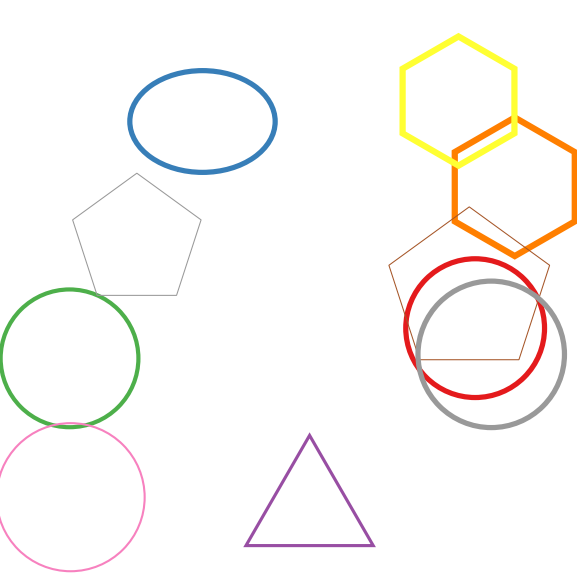[{"shape": "circle", "thickness": 2.5, "radius": 0.6, "center": [0.823, 0.431]}, {"shape": "oval", "thickness": 2.5, "radius": 0.63, "center": [0.351, 0.789]}, {"shape": "circle", "thickness": 2, "radius": 0.6, "center": [0.12, 0.379]}, {"shape": "triangle", "thickness": 1.5, "radius": 0.64, "center": [0.536, 0.118]}, {"shape": "hexagon", "thickness": 3, "radius": 0.6, "center": [0.891, 0.676]}, {"shape": "hexagon", "thickness": 3, "radius": 0.56, "center": [0.794, 0.824]}, {"shape": "pentagon", "thickness": 0.5, "radius": 0.73, "center": [0.813, 0.495]}, {"shape": "circle", "thickness": 1, "radius": 0.64, "center": [0.122, 0.138]}, {"shape": "circle", "thickness": 2.5, "radius": 0.63, "center": [0.851, 0.386]}, {"shape": "pentagon", "thickness": 0.5, "radius": 0.58, "center": [0.237, 0.582]}]